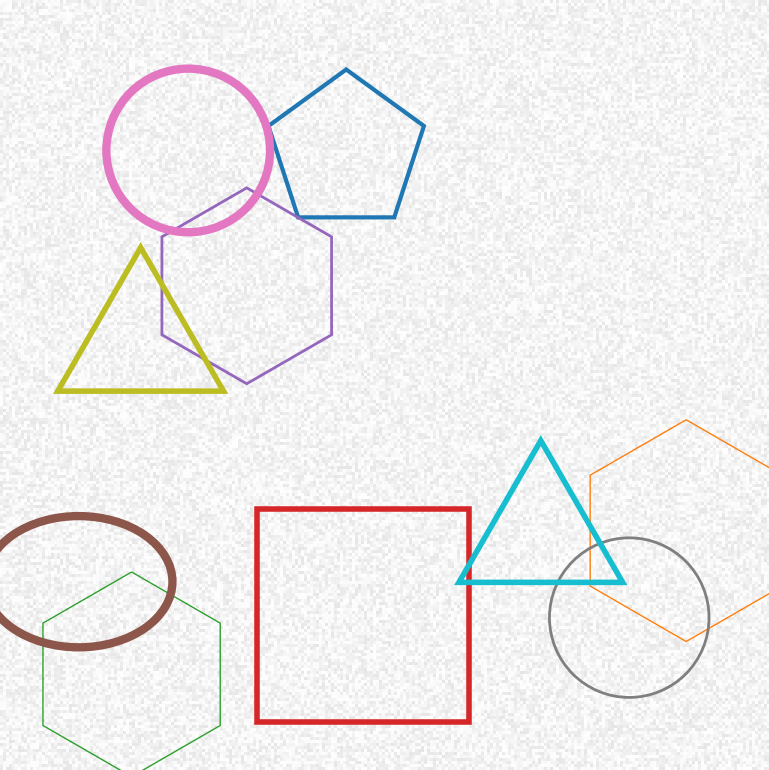[{"shape": "pentagon", "thickness": 1.5, "radius": 0.53, "center": [0.45, 0.804]}, {"shape": "hexagon", "thickness": 0.5, "radius": 0.72, "center": [0.891, 0.311]}, {"shape": "hexagon", "thickness": 0.5, "radius": 0.66, "center": [0.171, 0.124]}, {"shape": "square", "thickness": 2, "radius": 0.69, "center": [0.471, 0.201]}, {"shape": "hexagon", "thickness": 1, "radius": 0.64, "center": [0.32, 0.629]}, {"shape": "oval", "thickness": 3, "radius": 0.61, "center": [0.102, 0.245]}, {"shape": "circle", "thickness": 3, "radius": 0.53, "center": [0.244, 0.805]}, {"shape": "circle", "thickness": 1, "radius": 0.52, "center": [0.817, 0.198]}, {"shape": "triangle", "thickness": 2, "radius": 0.62, "center": [0.183, 0.554]}, {"shape": "triangle", "thickness": 2, "radius": 0.61, "center": [0.702, 0.305]}]